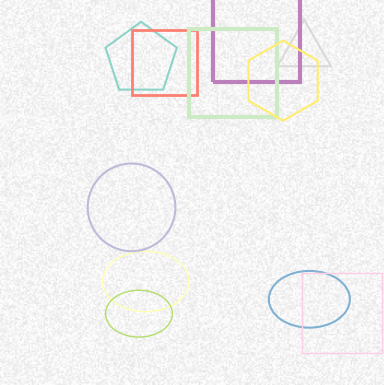[{"shape": "pentagon", "thickness": 1.5, "radius": 0.49, "center": [0.367, 0.846]}, {"shape": "oval", "thickness": 1, "radius": 0.56, "center": [0.378, 0.269]}, {"shape": "circle", "thickness": 1.5, "radius": 0.57, "center": [0.342, 0.461]}, {"shape": "square", "thickness": 2, "radius": 0.42, "center": [0.427, 0.837]}, {"shape": "oval", "thickness": 1.5, "radius": 0.53, "center": [0.804, 0.223]}, {"shape": "oval", "thickness": 1, "radius": 0.43, "center": [0.361, 0.185]}, {"shape": "square", "thickness": 1, "radius": 0.52, "center": [0.888, 0.187]}, {"shape": "triangle", "thickness": 1.5, "radius": 0.4, "center": [0.79, 0.868]}, {"shape": "square", "thickness": 3, "radius": 0.57, "center": [0.666, 0.9]}, {"shape": "square", "thickness": 3, "radius": 0.57, "center": [0.604, 0.81]}, {"shape": "hexagon", "thickness": 1.5, "radius": 0.52, "center": [0.735, 0.791]}]